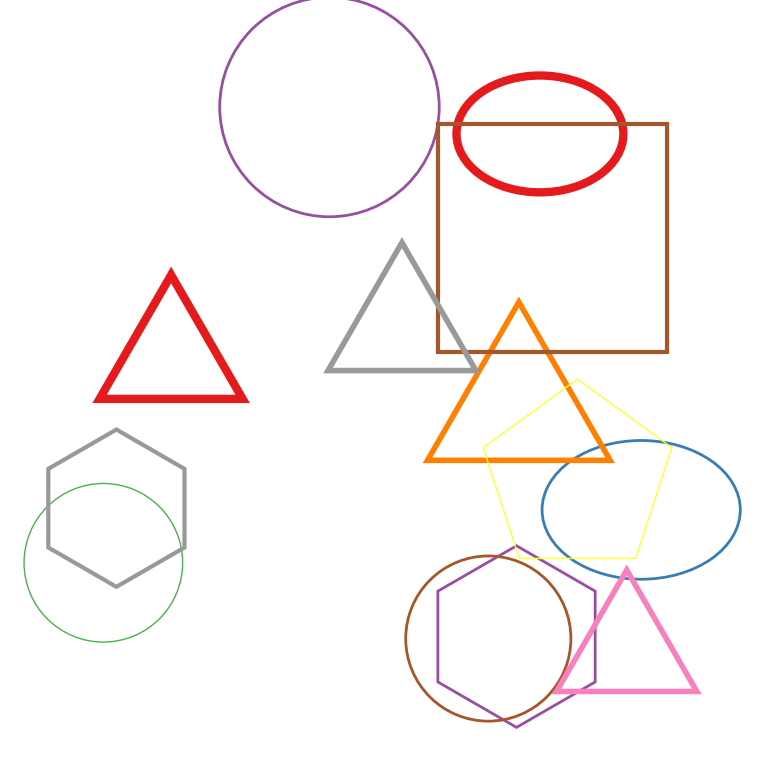[{"shape": "triangle", "thickness": 3, "radius": 0.54, "center": [0.222, 0.536]}, {"shape": "oval", "thickness": 3, "radius": 0.54, "center": [0.701, 0.826]}, {"shape": "oval", "thickness": 1, "radius": 0.64, "center": [0.833, 0.338]}, {"shape": "circle", "thickness": 0.5, "radius": 0.51, "center": [0.134, 0.269]}, {"shape": "hexagon", "thickness": 1, "radius": 0.59, "center": [0.671, 0.173]}, {"shape": "circle", "thickness": 1, "radius": 0.71, "center": [0.428, 0.861]}, {"shape": "triangle", "thickness": 2, "radius": 0.68, "center": [0.674, 0.471]}, {"shape": "pentagon", "thickness": 0.5, "radius": 0.64, "center": [0.75, 0.379]}, {"shape": "circle", "thickness": 1, "radius": 0.54, "center": [0.634, 0.171]}, {"shape": "square", "thickness": 1.5, "radius": 0.74, "center": [0.717, 0.691]}, {"shape": "triangle", "thickness": 2, "radius": 0.53, "center": [0.814, 0.155]}, {"shape": "triangle", "thickness": 2, "radius": 0.55, "center": [0.522, 0.574]}, {"shape": "hexagon", "thickness": 1.5, "radius": 0.51, "center": [0.151, 0.34]}]